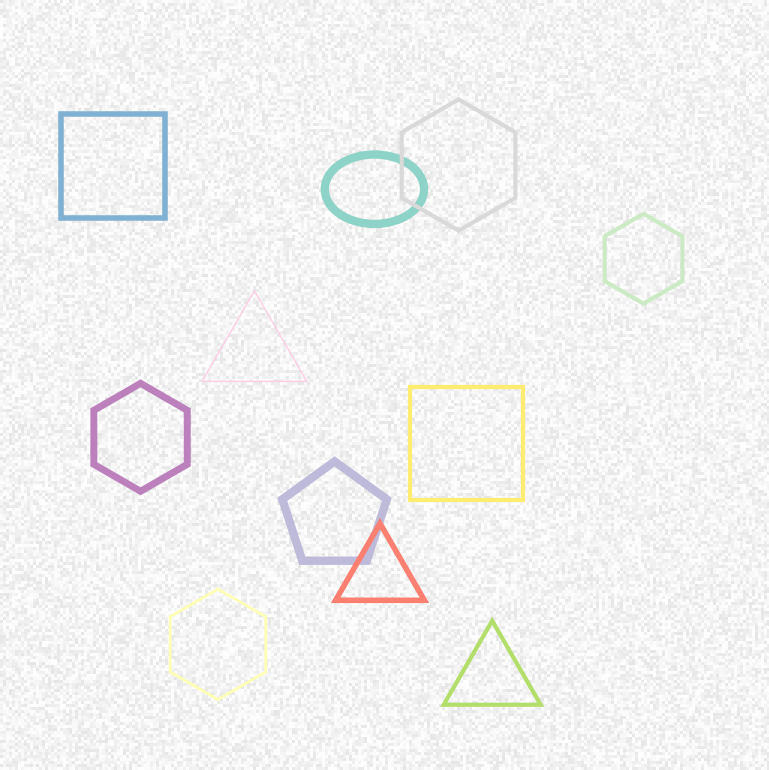[{"shape": "oval", "thickness": 3, "radius": 0.32, "center": [0.486, 0.754]}, {"shape": "hexagon", "thickness": 1, "radius": 0.36, "center": [0.283, 0.163]}, {"shape": "pentagon", "thickness": 3, "radius": 0.36, "center": [0.435, 0.329]}, {"shape": "triangle", "thickness": 2, "radius": 0.33, "center": [0.493, 0.254]}, {"shape": "square", "thickness": 2, "radius": 0.34, "center": [0.147, 0.784]}, {"shape": "triangle", "thickness": 1.5, "radius": 0.36, "center": [0.639, 0.121]}, {"shape": "triangle", "thickness": 0.5, "radius": 0.39, "center": [0.33, 0.544]}, {"shape": "hexagon", "thickness": 1.5, "radius": 0.43, "center": [0.596, 0.786]}, {"shape": "hexagon", "thickness": 2.5, "radius": 0.35, "center": [0.183, 0.432]}, {"shape": "hexagon", "thickness": 1.5, "radius": 0.29, "center": [0.836, 0.664]}, {"shape": "square", "thickness": 1.5, "radius": 0.37, "center": [0.606, 0.424]}]